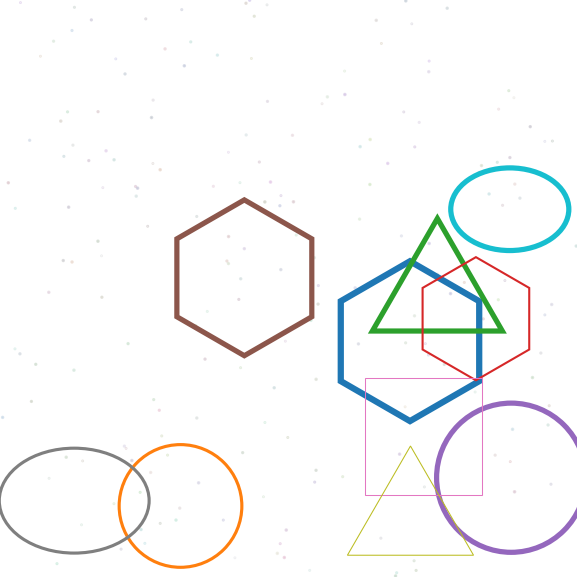[{"shape": "hexagon", "thickness": 3, "radius": 0.69, "center": [0.71, 0.408]}, {"shape": "circle", "thickness": 1.5, "radius": 0.53, "center": [0.313, 0.123]}, {"shape": "triangle", "thickness": 2.5, "radius": 0.65, "center": [0.757, 0.491]}, {"shape": "hexagon", "thickness": 1, "radius": 0.53, "center": [0.824, 0.447]}, {"shape": "circle", "thickness": 2.5, "radius": 0.65, "center": [0.885, 0.172]}, {"shape": "hexagon", "thickness": 2.5, "radius": 0.67, "center": [0.423, 0.518]}, {"shape": "square", "thickness": 0.5, "radius": 0.51, "center": [0.733, 0.244]}, {"shape": "oval", "thickness": 1.5, "radius": 0.65, "center": [0.128, 0.132]}, {"shape": "triangle", "thickness": 0.5, "radius": 0.63, "center": [0.711, 0.101]}, {"shape": "oval", "thickness": 2.5, "radius": 0.51, "center": [0.883, 0.637]}]